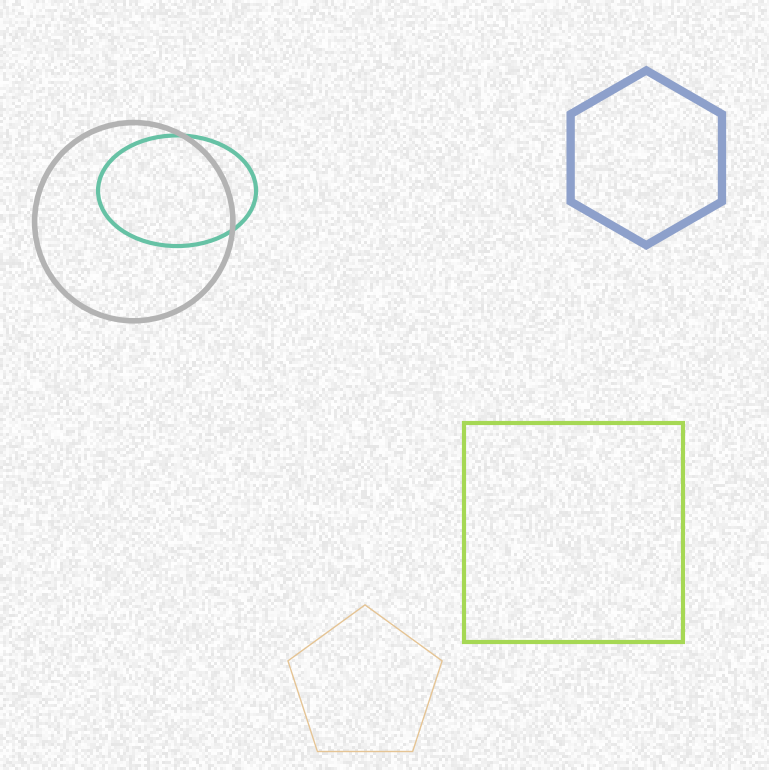[{"shape": "oval", "thickness": 1.5, "radius": 0.51, "center": [0.23, 0.752]}, {"shape": "hexagon", "thickness": 3, "radius": 0.57, "center": [0.839, 0.795]}, {"shape": "square", "thickness": 1.5, "radius": 0.71, "center": [0.745, 0.308]}, {"shape": "pentagon", "thickness": 0.5, "radius": 0.53, "center": [0.474, 0.109]}, {"shape": "circle", "thickness": 2, "radius": 0.64, "center": [0.174, 0.712]}]